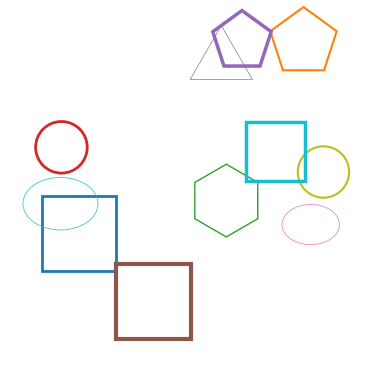[{"shape": "square", "thickness": 2, "radius": 0.49, "center": [0.205, 0.394]}, {"shape": "pentagon", "thickness": 1.5, "radius": 0.45, "center": [0.788, 0.891]}, {"shape": "hexagon", "thickness": 1, "radius": 0.47, "center": [0.588, 0.479]}, {"shape": "circle", "thickness": 2, "radius": 0.34, "center": [0.16, 0.617]}, {"shape": "pentagon", "thickness": 2.5, "radius": 0.4, "center": [0.629, 0.893]}, {"shape": "square", "thickness": 3, "radius": 0.49, "center": [0.399, 0.217]}, {"shape": "oval", "thickness": 0.5, "radius": 0.37, "center": [0.807, 0.417]}, {"shape": "triangle", "thickness": 0.5, "radius": 0.47, "center": [0.575, 0.84]}, {"shape": "circle", "thickness": 1.5, "radius": 0.33, "center": [0.84, 0.553]}, {"shape": "square", "thickness": 2.5, "radius": 0.38, "center": [0.716, 0.607]}, {"shape": "oval", "thickness": 0.5, "radius": 0.49, "center": [0.157, 0.471]}]